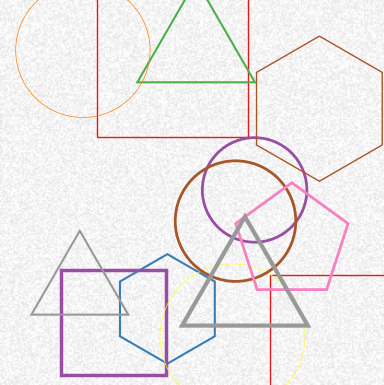[{"shape": "square", "thickness": 1, "radius": 0.9, "center": [0.882, 0.105]}, {"shape": "square", "thickness": 1, "radius": 0.98, "center": [0.448, 0.842]}, {"shape": "hexagon", "thickness": 1.5, "radius": 0.71, "center": [0.435, 0.198]}, {"shape": "triangle", "thickness": 1.5, "radius": 0.88, "center": [0.509, 0.874]}, {"shape": "circle", "thickness": 2, "radius": 0.68, "center": [0.661, 0.507]}, {"shape": "square", "thickness": 2.5, "radius": 0.68, "center": [0.294, 0.163]}, {"shape": "circle", "thickness": 0.5, "radius": 0.87, "center": [0.215, 0.869]}, {"shape": "circle", "thickness": 0.5, "radius": 0.94, "center": [0.604, 0.126]}, {"shape": "circle", "thickness": 2, "radius": 0.78, "center": [0.612, 0.426]}, {"shape": "hexagon", "thickness": 1, "radius": 0.94, "center": [0.83, 0.718]}, {"shape": "pentagon", "thickness": 2, "radius": 0.77, "center": [0.758, 0.372]}, {"shape": "triangle", "thickness": 1.5, "radius": 0.73, "center": [0.207, 0.255]}, {"shape": "triangle", "thickness": 3, "radius": 0.94, "center": [0.636, 0.249]}]